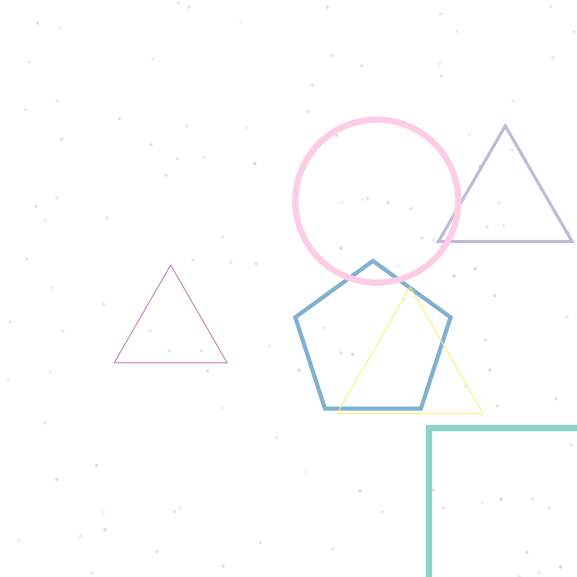[{"shape": "square", "thickness": 3, "radius": 0.69, "center": [0.881, 0.121]}, {"shape": "triangle", "thickness": 1.5, "radius": 0.67, "center": [0.875, 0.648]}, {"shape": "pentagon", "thickness": 2, "radius": 0.71, "center": [0.646, 0.406]}, {"shape": "circle", "thickness": 3, "radius": 0.71, "center": [0.653, 0.651]}, {"shape": "triangle", "thickness": 0.5, "radius": 0.56, "center": [0.296, 0.427]}, {"shape": "triangle", "thickness": 0.5, "radius": 0.73, "center": [0.71, 0.356]}]